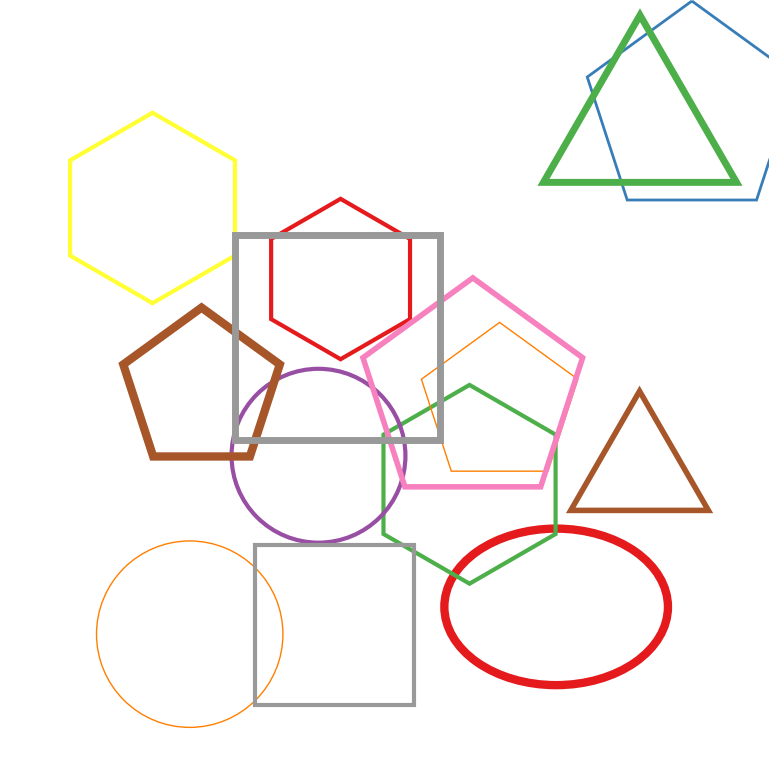[{"shape": "oval", "thickness": 3, "radius": 0.73, "center": [0.722, 0.212]}, {"shape": "hexagon", "thickness": 1.5, "radius": 0.52, "center": [0.442, 0.638]}, {"shape": "pentagon", "thickness": 1, "radius": 0.71, "center": [0.899, 0.856]}, {"shape": "hexagon", "thickness": 1.5, "radius": 0.65, "center": [0.61, 0.371]}, {"shape": "triangle", "thickness": 2.5, "radius": 0.72, "center": [0.831, 0.836]}, {"shape": "circle", "thickness": 1.5, "radius": 0.56, "center": [0.414, 0.408]}, {"shape": "pentagon", "thickness": 0.5, "radius": 0.53, "center": [0.649, 0.474]}, {"shape": "circle", "thickness": 0.5, "radius": 0.61, "center": [0.246, 0.176]}, {"shape": "hexagon", "thickness": 1.5, "radius": 0.62, "center": [0.198, 0.73]}, {"shape": "pentagon", "thickness": 3, "radius": 0.53, "center": [0.262, 0.494]}, {"shape": "triangle", "thickness": 2, "radius": 0.52, "center": [0.831, 0.389]}, {"shape": "pentagon", "thickness": 2, "radius": 0.75, "center": [0.614, 0.489]}, {"shape": "square", "thickness": 1.5, "radius": 0.52, "center": [0.434, 0.188]}, {"shape": "square", "thickness": 2.5, "radius": 0.67, "center": [0.439, 0.562]}]